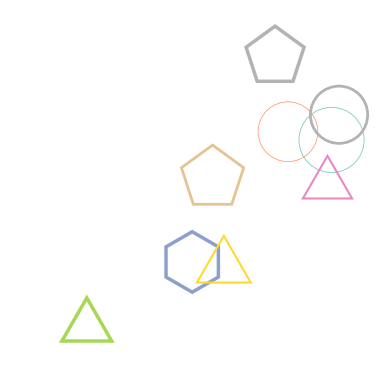[{"shape": "circle", "thickness": 0.5, "radius": 0.42, "center": [0.861, 0.637]}, {"shape": "circle", "thickness": 0.5, "radius": 0.39, "center": [0.748, 0.658]}, {"shape": "hexagon", "thickness": 2.5, "radius": 0.39, "center": [0.499, 0.32]}, {"shape": "triangle", "thickness": 1.5, "radius": 0.37, "center": [0.851, 0.521]}, {"shape": "triangle", "thickness": 2.5, "radius": 0.37, "center": [0.225, 0.152]}, {"shape": "triangle", "thickness": 1.5, "radius": 0.4, "center": [0.581, 0.306]}, {"shape": "pentagon", "thickness": 2, "radius": 0.42, "center": [0.552, 0.538]}, {"shape": "circle", "thickness": 2, "radius": 0.37, "center": [0.881, 0.702]}, {"shape": "pentagon", "thickness": 2.5, "radius": 0.4, "center": [0.714, 0.853]}]